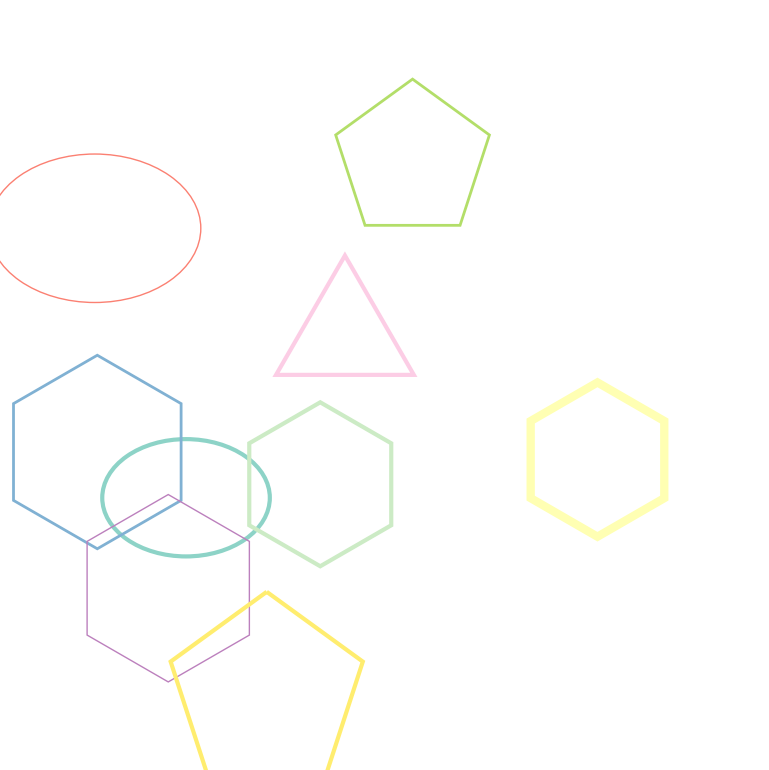[{"shape": "oval", "thickness": 1.5, "radius": 0.54, "center": [0.242, 0.354]}, {"shape": "hexagon", "thickness": 3, "radius": 0.5, "center": [0.776, 0.403]}, {"shape": "oval", "thickness": 0.5, "radius": 0.69, "center": [0.123, 0.704]}, {"shape": "hexagon", "thickness": 1, "radius": 0.63, "center": [0.126, 0.413]}, {"shape": "pentagon", "thickness": 1, "radius": 0.52, "center": [0.536, 0.792]}, {"shape": "triangle", "thickness": 1.5, "radius": 0.52, "center": [0.448, 0.565]}, {"shape": "hexagon", "thickness": 0.5, "radius": 0.61, "center": [0.218, 0.236]}, {"shape": "hexagon", "thickness": 1.5, "radius": 0.53, "center": [0.416, 0.371]}, {"shape": "pentagon", "thickness": 1.5, "radius": 0.66, "center": [0.346, 0.1]}]